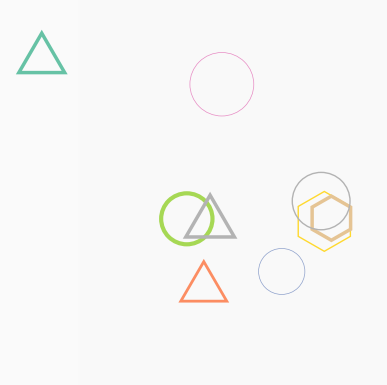[{"shape": "triangle", "thickness": 2.5, "radius": 0.34, "center": [0.108, 0.846]}, {"shape": "triangle", "thickness": 2, "radius": 0.34, "center": [0.526, 0.252]}, {"shape": "circle", "thickness": 0.5, "radius": 0.3, "center": [0.727, 0.295]}, {"shape": "circle", "thickness": 0.5, "radius": 0.41, "center": [0.572, 0.781]}, {"shape": "circle", "thickness": 3, "radius": 0.33, "center": [0.482, 0.432]}, {"shape": "hexagon", "thickness": 1, "radius": 0.39, "center": [0.837, 0.425]}, {"shape": "hexagon", "thickness": 2.5, "radius": 0.29, "center": [0.855, 0.433]}, {"shape": "circle", "thickness": 1, "radius": 0.37, "center": [0.829, 0.478]}, {"shape": "triangle", "thickness": 2.5, "radius": 0.36, "center": [0.542, 0.421]}]